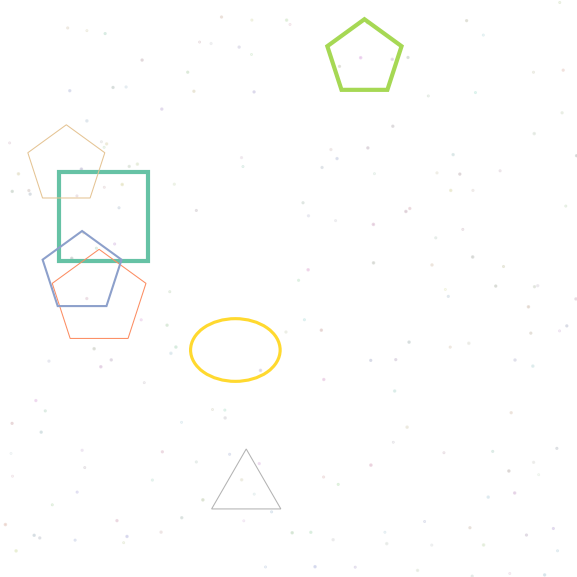[{"shape": "square", "thickness": 2, "radius": 0.38, "center": [0.179, 0.624]}, {"shape": "pentagon", "thickness": 0.5, "radius": 0.43, "center": [0.172, 0.482]}, {"shape": "pentagon", "thickness": 1, "radius": 0.36, "center": [0.142, 0.527]}, {"shape": "pentagon", "thickness": 2, "radius": 0.34, "center": [0.631, 0.898]}, {"shape": "oval", "thickness": 1.5, "radius": 0.39, "center": [0.408, 0.393]}, {"shape": "pentagon", "thickness": 0.5, "radius": 0.35, "center": [0.115, 0.713]}, {"shape": "triangle", "thickness": 0.5, "radius": 0.35, "center": [0.426, 0.152]}]